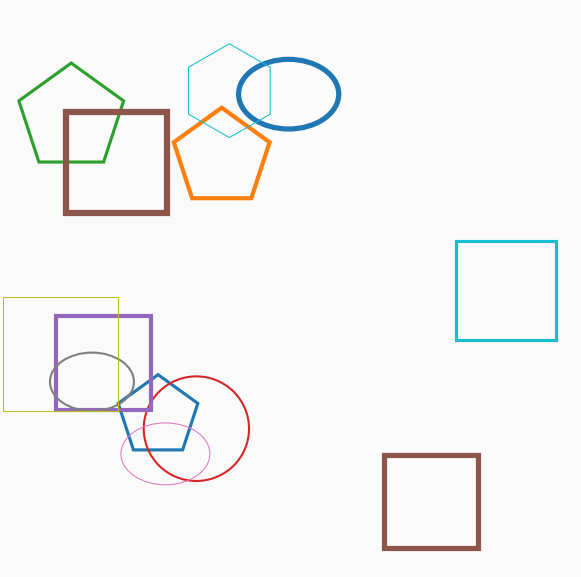[{"shape": "oval", "thickness": 2.5, "radius": 0.43, "center": [0.497, 0.836]}, {"shape": "pentagon", "thickness": 1.5, "radius": 0.36, "center": [0.272, 0.278]}, {"shape": "pentagon", "thickness": 2, "radius": 0.43, "center": [0.381, 0.726]}, {"shape": "pentagon", "thickness": 1.5, "radius": 0.47, "center": [0.123, 0.795]}, {"shape": "circle", "thickness": 1, "radius": 0.45, "center": [0.338, 0.257]}, {"shape": "square", "thickness": 2, "radius": 0.41, "center": [0.178, 0.37]}, {"shape": "square", "thickness": 2.5, "radius": 0.4, "center": [0.741, 0.131]}, {"shape": "square", "thickness": 3, "radius": 0.44, "center": [0.2, 0.717]}, {"shape": "oval", "thickness": 0.5, "radius": 0.38, "center": [0.285, 0.213]}, {"shape": "oval", "thickness": 1, "radius": 0.36, "center": [0.158, 0.338]}, {"shape": "square", "thickness": 0.5, "radius": 0.49, "center": [0.104, 0.386]}, {"shape": "hexagon", "thickness": 0.5, "radius": 0.41, "center": [0.395, 0.842]}, {"shape": "square", "thickness": 1.5, "radius": 0.43, "center": [0.87, 0.497]}]